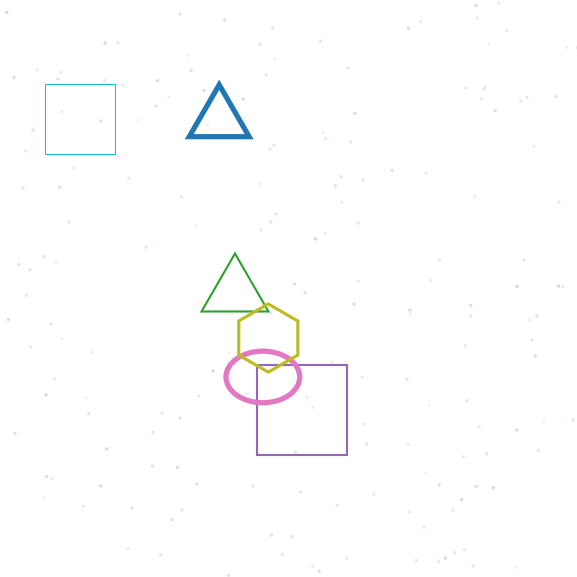[{"shape": "triangle", "thickness": 2.5, "radius": 0.3, "center": [0.38, 0.792]}, {"shape": "triangle", "thickness": 1, "radius": 0.33, "center": [0.407, 0.493]}, {"shape": "square", "thickness": 1, "radius": 0.39, "center": [0.523, 0.29]}, {"shape": "oval", "thickness": 2.5, "radius": 0.32, "center": [0.455, 0.346]}, {"shape": "hexagon", "thickness": 1.5, "radius": 0.3, "center": [0.465, 0.414]}, {"shape": "square", "thickness": 0.5, "radius": 0.3, "center": [0.138, 0.793]}]